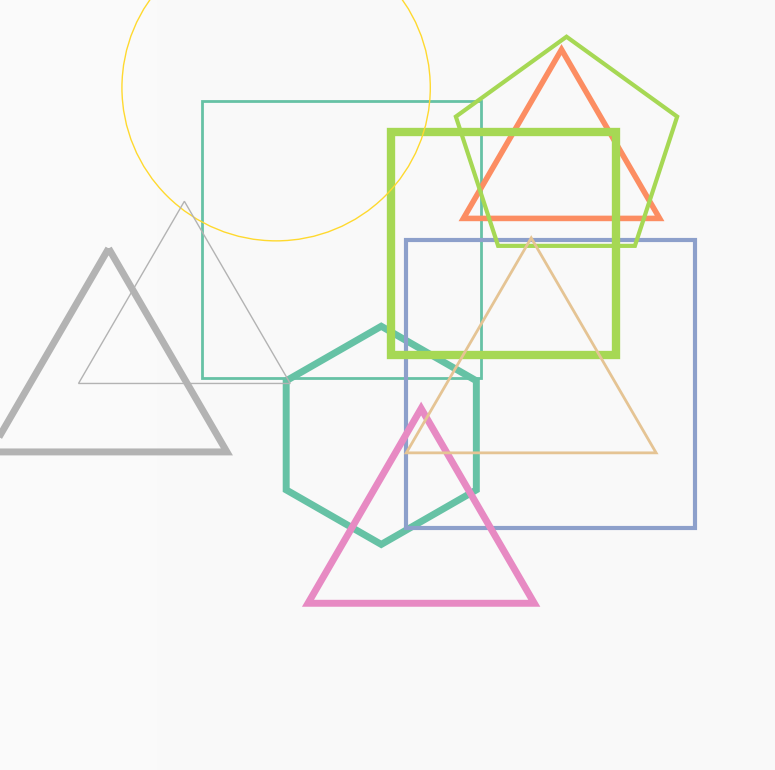[{"shape": "square", "thickness": 1, "radius": 0.9, "center": [0.441, 0.689]}, {"shape": "hexagon", "thickness": 2.5, "radius": 0.71, "center": [0.492, 0.435]}, {"shape": "triangle", "thickness": 2, "radius": 0.73, "center": [0.725, 0.789]}, {"shape": "square", "thickness": 1.5, "radius": 0.93, "center": [0.711, 0.501]}, {"shape": "triangle", "thickness": 2.5, "radius": 0.84, "center": [0.543, 0.301]}, {"shape": "square", "thickness": 3, "radius": 0.73, "center": [0.649, 0.684]}, {"shape": "pentagon", "thickness": 1.5, "radius": 0.75, "center": [0.731, 0.802]}, {"shape": "circle", "thickness": 0.5, "radius": 0.99, "center": [0.356, 0.886]}, {"shape": "triangle", "thickness": 1, "radius": 0.93, "center": [0.685, 0.505]}, {"shape": "triangle", "thickness": 0.5, "radius": 0.79, "center": [0.238, 0.581]}, {"shape": "triangle", "thickness": 2.5, "radius": 0.88, "center": [0.14, 0.501]}]